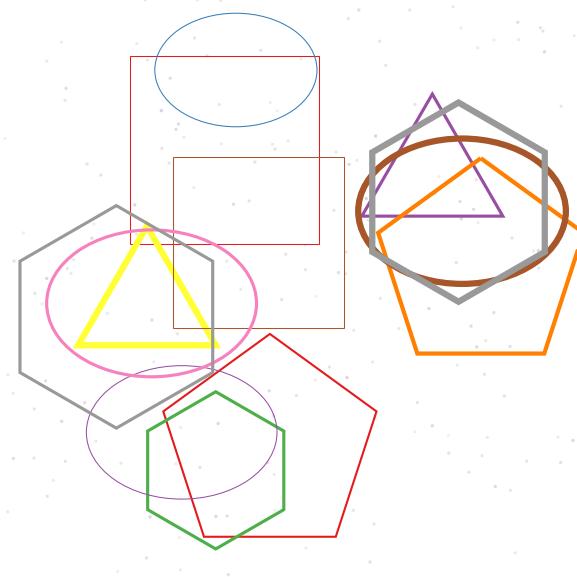[{"shape": "pentagon", "thickness": 1, "radius": 0.97, "center": [0.467, 0.227]}, {"shape": "square", "thickness": 0.5, "radius": 0.82, "center": [0.389, 0.739]}, {"shape": "oval", "thickness": 0.5, "radius": 0.7, "center": [0.408, 0.878]}, {"shape": "hexagon", "thickness": 1.5, "radius": 0.68, "center": [0.374, 0.185]}, {"shape": "triangle", "thickness": 1.5, "radius": 0.7, "center": [0.749, 0.695]}, {"shape": "oval", "thickness": 0.5, "radius": 0.83, "center": [0.315, 0.25]}, {"shape": "pentagon", "thickness": 2, "radius": 0.93, "center": [0.833, 0.538]}, {"shape": "triangle", "thickness": 3, "radius": 0.69, "center": [0.254, 0.47]}, {"shape": "oval", "thickness": 3, "radius": 0.9, "center": [0.8, 0.633]}, {"shape": "square", "thickness": 0.5, "radius": 0.74, "center": [0.448, 0.579]}, {"shape": "oval", "thickness": 1.5, "radius": 0.91, "center": [0.263, 0.474]}, {"shape": "hexagon", "thickness": 1.5, "radius": 0.96, "center": [0.201, 0.45]}, {"shape": "hexagon", "thickness": 3, "radius": 0.86, "center": [0.794, 0.649]}]